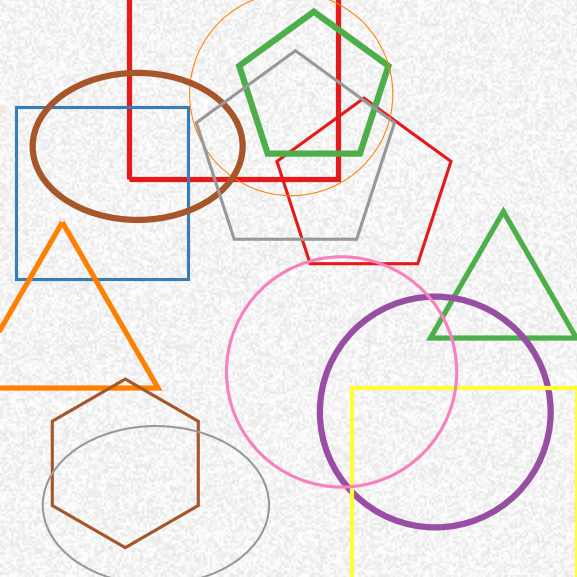[{"shape": "square", "thickness": 2.5, "radius": 0.91, "center": [0.404, 0.87]}, {"shape": "pentagon", "thickness": 1.5, "radius": 0.79, "center": [0.63, 0.671]}, {"shape": "square", "thickness": 1.5, "radius": 0.74, "center": [0.176, 0.665]}, {"shape": "pentagon", "thickness": 3, "radius": 0.68, "center": [0.543, 0.843]}, {"shape": "triangle", "thickness": 2.5, "radius": 0.73, "center": [0.872, 0.487]}, {"shape": "circle", "thickness": 3, "radius": 1.0, "center": [0.754, 0.286]}, {"shape": "triangle", "thickness": 2.5, "radius": 0.96, "center": [0.108, 0.423]}, {"shape": "circle", "thickness": 0.5, "radius": 0.88, "center": [0.504, 0.836]}, {"shape": "square", "thickness": 2, "radius": 0.98, "center": [0.804, 0.132]}, {"shape": "oval", "thickness": 3, "radius": 0.91, "center": [0.238, 0.746]}, {"shape": "hexagon", "thickness": 1.5, "radius": 0.73, "center": [0.217, 0.197]}, {"shape": "circle", "thickness": 1.5, "radius": 1.0, "center": [0.592, 0.355]}, {"shape": "pentagon", "thickness": 1.5, "radius": 0.9, "center": [0.512, 0.731]}, {"shape": "oval", "thickness": 1, "radius": 0.98, "center": [0.27, 0.124]}]